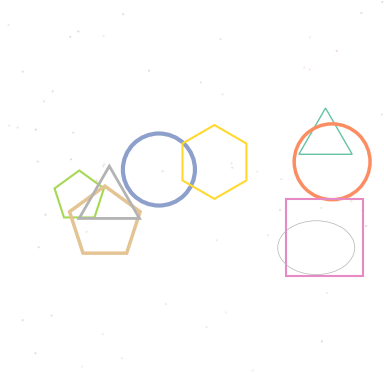[{"shape": "triangle", "thickness": 1, "radius": 0.4, "center": [0.846, 0.639]}, {"shape": "circle", "thickness": 2.5, "radius": 0.49, "center": [0.863, 0.58]}, {"shape": "circle", "thickness": 3, "radius": 0.47, "center": [0.413, 0.56]}, {"shape": "square", "thickness": 1.5, "radius": 0.5, "center": [0.842, 0.383]}, {"shape": "pentagon", "thickness": 1.5, "radius": 0.34, "center": [0.206, 0.49]}, {"shape": "hexagon", "thickness": 1.5, "radius": 0.48, "center": [0.557, 0.579]}, {"shape": "pentagon", "thickness": 2.5, "radius": 0.48, "center": [0.272, 0.42]}, {"shape": "triangle", "thickness": 2, "radius": 0.45, "center": [0.284, 0.478]}, {"shape": "oval", "thickness": 0.5, "radius": 0.5, "center": [0.821, 0.357]}]